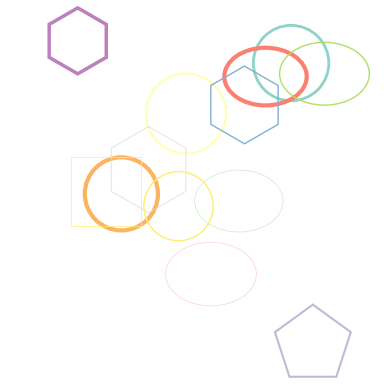[{"shape": "circle", "thickness": 2, "radius": 0.49, "center": [0.756, 0.836]}, {"shape": "circle", "thickness": 1.5, "radius": 0.52, "center": [0.483, 0.705]}, {"shape": "pentagon", "thickness": 1.5, "radius": 0.52, "center": [0.813, 0.105]}, {"shape": "oval", "thickness": 3, "radius": 0.53, "center": [0.69, 0.801]}, {"shape": "hexagon", "thickness": 1, "radius": 0.5, "center": [0.635, 0.727]}, {"shape": "circle", "thickness": 3, "radius": 0.47, "center": [0.315, 0.496]}, {"shape": "oval", "thickness": 1, "radius": 0.58, "center": [0.843, 0.808]}, {"shape": "oval", "thickness": 0.5, "radius": 0.59, "center": [0.548, 0.288]}, {"shape": "hexagon", "thickness": 0.5, "radius": 0.56, "center": [0.386, 0.559]}, {"shape": "hexagon", "thickness": 2.5, "radius": 0.43, "center": [0.202, 0.894]}, {"shape": "oval", "thickness": 0.5, "radius": 0.57, "center": [0.62, 0.478]}, {"shape": "square", "thickness": 0.5, "radius": 0.45, "center": [0.275, 0.502]}, {"shape": "circle", "thickness": 1, "radius": 0.45, "center": [0.464, 0.465]}]